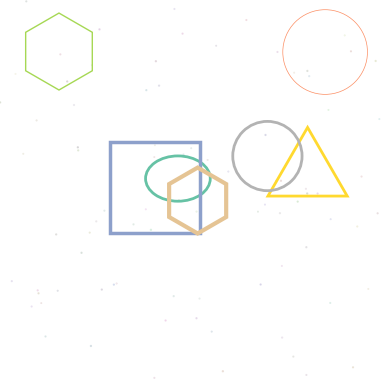[{"shape": "oval", "thickness": 2, "radius": 0.42, "center": [0.462, 0.536]}, {"shape": "circle", "thickness": 0.5, "radius": 0.55, "center": [0.844, 0.865]}, {"shape": "square", "thickness": 2.5, "radius": 0.59, "center": [0.402, 0.512]}, {"shape": "hexagon", "thickness": 1, "radius": 0.5, "center": [0.153, 0.866]}, {"shape": "triangle", "thickness": 2, "radius": 0.59, "center": [0.799, 0.55]}, {"shape": "hexagon", "thickness": 3, "radius": 0.43, "center": [0.513, 0.479]}, {"shape": "circle", "thickness": 2, "radius": 0.45, "center": [0.695, 0.595]}]